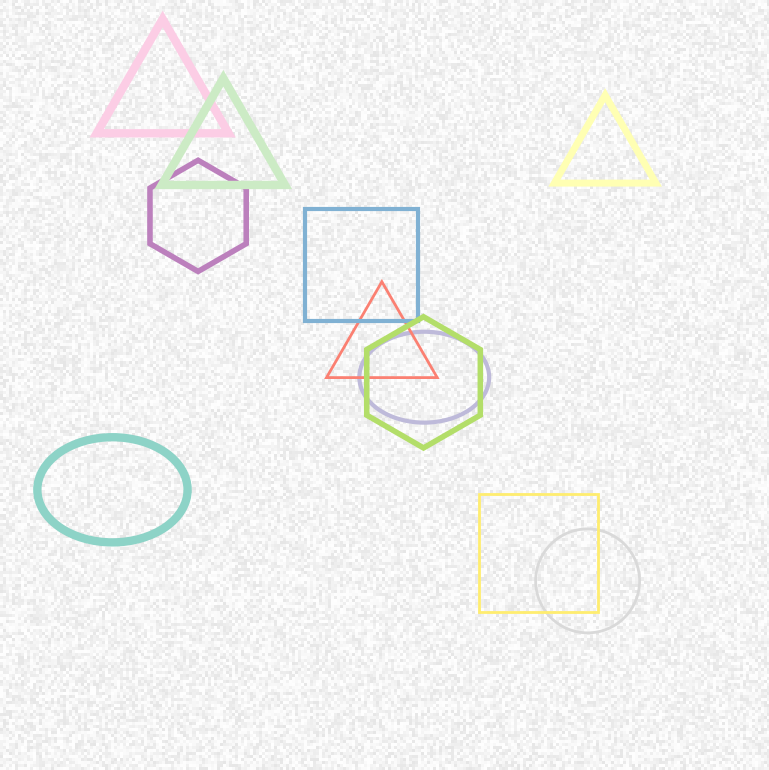[{"shape": "oval", "thickness": 3, "radius": 0.49, "center": [0.146, 0.364]}, {"shape": "triangle", "thickness": 2.5, "radius": 0.38, "center": [0.786, 0.8]}, {"shape": "oval", "thickness": 1.5, "radius": 0.42, "center": [0.551, 0.51]}, {"shape": "triangle", "thickness": 1, "radius": 0.42, "center": [0.496, 0.551]}, {"shape": "square", "thickness": 1.5, "radius": 0.36, "center": [0.469, 0.656]}, {"shape": "hexagon", "thickness": 2, "radius": 0.43, "center": [0.55, 0.503]}, {"shape": "triangle", "thickness": 3, "radius": 0.49, "center": [0.211, 0.876]}, {"shape": "circle", "thickness": 1, "radius": 0.34, "center": [0.763, 0.246]}, {"shape": "hexagon", "thickness": 2, "radius": 0.36, "center": [0.257, 0.72]}, {"shape": "triangle", "thickness": 3, "radius": 0.46, "center": [0.29, 0.806]}, {"shape": "square", "thickness": 1, "radius": 0.38, "center": [0.699, 0.282]}]